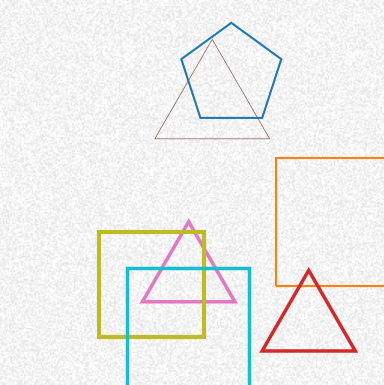[{"shape": "pentagon", "thickness": 1.5, "radius": 0.68, "center": [0.601, 0.804]}, {"shape": "square", "thickness": 1.5, "radius": 0.83, "center": [0.882, 0.423]}, {"shape": "triangle", "thickness": 2.5, "radius": 0.7, "center": [0.802, 0.158]}, {"shape": "triangle", "thickness": 0.5, "radius": 0.86, "center": [0.551, 0.726]}, {"shape": "triangle", "thickness": 2.5, "radius": 0.69, "center": [0.49, 0.285]}, {"shape": "square", "thickness": 3, "radius": 0.68, "center": [0.394, 0.261]}, {"shape": "square", "thickness": 2.5, "radius": 0.8, "center": [0.488, 0.144]}]